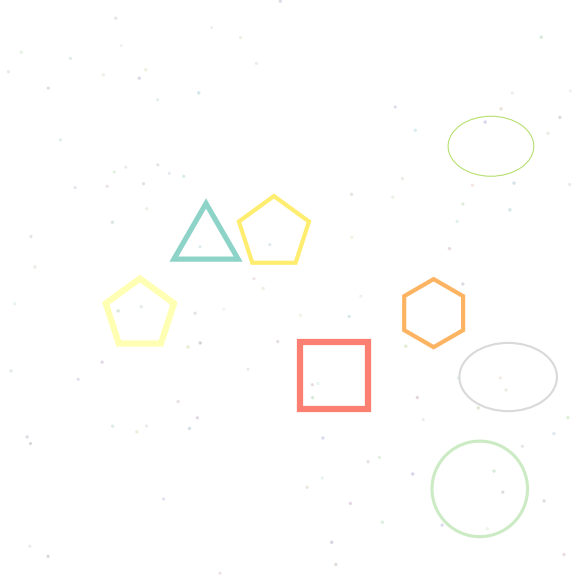[{"shape": "triangle", "thickness": 2.5, "radius": 0.32, "center": [0.357, 0.583]}, {"shape": "pentagon", "thickness": 3, "radius": 0.31, "center": [0.242, 0.455]}, {"shape": "square", "thickness": 3, "radius": 0.29, "center": [0.578, 0.349]}, {"shape": "hexagon", "thickness": 2, "radius": 0.29, "center": [0.751, 0.457]}, {"shape": "oval", "thickness": 0.5, "radius": 0.37, "center": [0.85, 0.746]}, {"shape": "oval", "thickness": 1, "radius": 0.42, "center": [0.88, 0.346]}, {"shape": "circle", "thickness": 1.5, "radius": 0.41, "center": [0.831, 0.153]}, {"shape": "pentagon", "thickness": 2, "radius": 0.32, "center": [0.474, 0.596]}]